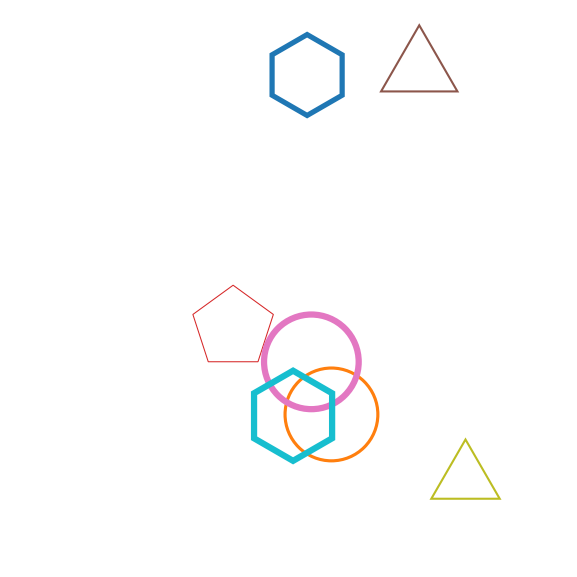[{"shape": "hexagon", "thickness": 2.5, "radius": 0.35, "center": [0.532, 0.869]}, {"shape": "circle", "thickness": 1.5, "radius": 0.4, "center": [0.574, 0.281]}, {"shape": "pentagon", "thickness": 0.5, "radius": 0.37, "center": [0.404, 0.432]}, {"shape": "triangle", "thickness": 1, "radius": 0.38, "center": [0.726, 0.879]}, {"shape": "circle", "thickness": 3, "radius": 0.41, "center": [0.539, 0.373]}, {"shape": "triangle", "thickness": 1, "radius": 0.34, "center": [0.806, 0.17]}, {"shape": "hexagon", "thickness": 3, "radius": 0.39, "center": [0.507, 0.279]}]